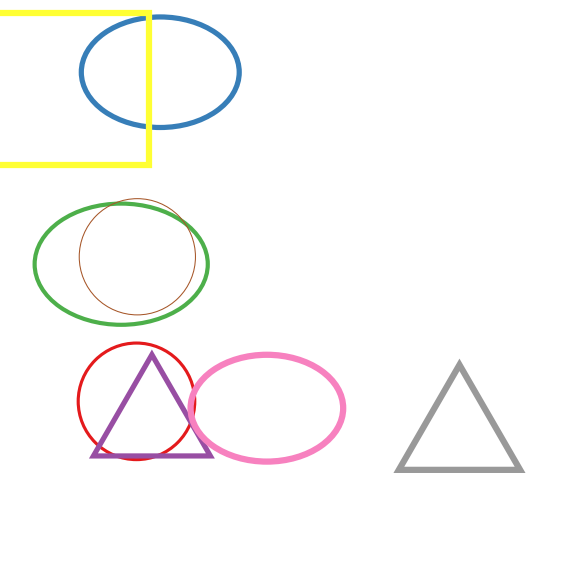[{"shape": "circle", "thickness": 1.5, "radius": 0.5, "center": [0.236, 0.304]}, {"shape": "oval", "thickness": 2.5, "radius": 0.68, "center": [0.278, 0.874]}, {"shape": "oval", "thickness": 2, "radius": 0.75, "center": [0.21, 0.542]}, {"shape": "triangle", "thickness": 2.5, "radius": 0.58, "center": [0.263, 0.268]}, {"shape": "square", "thickness": 3, "radius": 0.66, "center": [0.127, 0.845]}, {"shape": "circle", "thickness": 0.5, "radius": 0.5, "center": [0.238, 0.555]}, {"shape": "oval", "thickness": 3, "radius": 0.66, "center": [0.462, 0.292]}, {"shape": "triangle", "thickness": 3, "radius": 0.61, "center": [0.796, 0.246]}]